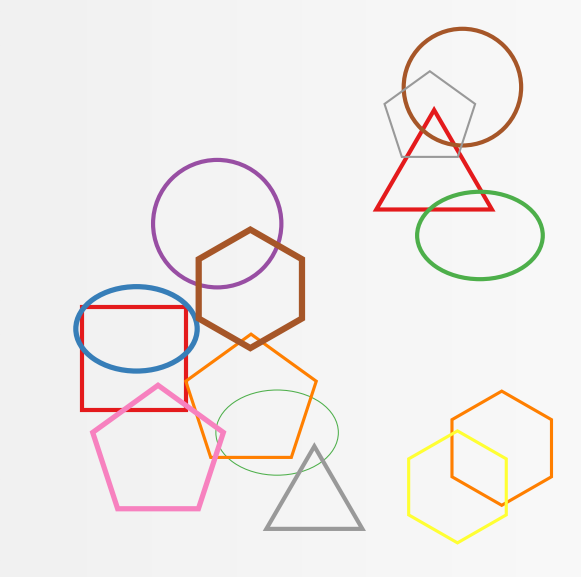[{"shape": "square", "thickness": 2, "radius": 0.45, "center": [0.231, 0.379]}, {"shape": "triangle", "thickness": 2, "radius": 0.57, "center": [0.747, 0.694]}, {"shape": "oval", "thickness": 2.5, "radius": 0.52, "center": [0.235, 0.43]}, {"shape": "oval", "thickness": 2, "radius": 0.54, "center": [0.826, 0.591]}, {"shape": "oval", "thickness": 0.5, "radius": 0.53, "center": [0.477, 0.25]}, {"shape": "circle", "thickness": 2, "radius": 0.55, "center": [0.374, 0.612]}, {"shape": "pentagon", "thickness": 1.5, "radius": 0.59, "center": [0.432, 0.303]}, {"shape": "hexagon", "thickness": 1.5, "radius": 0.49, "center": [0.863, 0.223]}, {"shape": "hexagon", "thickness": 1.5, "radius": 0.48, "center": [0.787, 0.156]}, {"shape": "hexagon", "thickness": 3, "radius": 0.51, "center": [0.431, 0.499]}, {"shape": "circle", "thickness": 2, "radius": 0.51, "center": [0.796, 0.848]}, {"shape": "pentagon", "thickness": 2.5, "radius": 0.59, "center": [0.272, 0.214]}, {"shape": "pentagon", "thickness": 1, "radius": 0.41, "center": [0.739, 0.794]}, {"shape": "triangle", "thickness": 2, "radius": 0.48, "center": [0.541, 0.131]}]